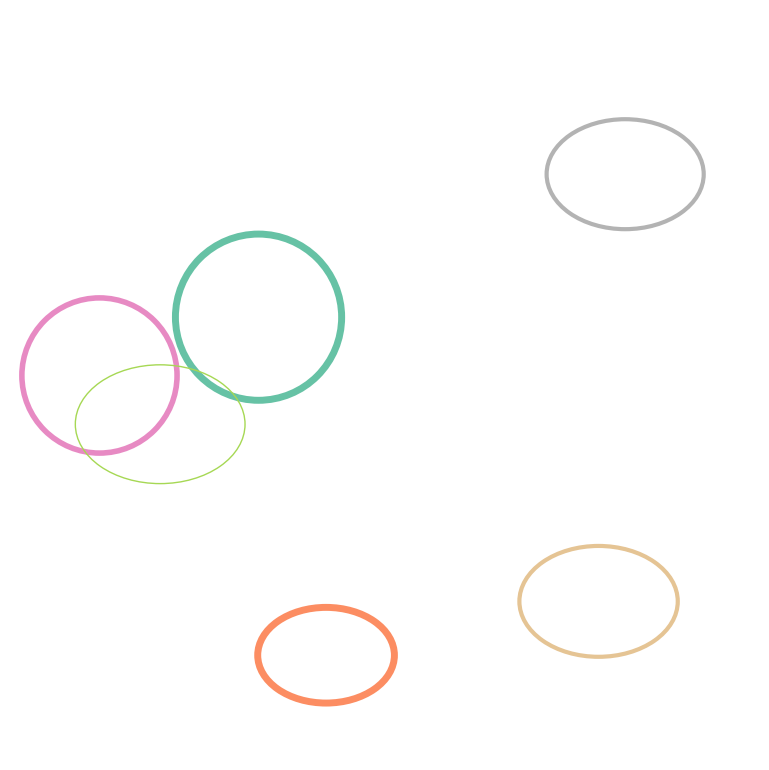[{"shape": "circle", "thickness": 2.5, "radius": 0.54, "center": [0.336, 0.588]}, {"shape": "oval", "thickness": 2.5, "radius": 0.44, "center": [0.423, 0.149]}, {"shape": "circle", "thickness": 2, "radius": 0.5, "center": [0.129, 0.512]}, {"shape": "oval", "thickness": 0.5, "radius": 0.55, "center": [0.208, 0.449]}, {"shape": "oval", "thickness": 1.5, "radius": 0.51, "center": [0.777, 0.219]}, {"shape": "oval", "thickness": 1.5, "radius": 0.51, "center": [0.812, 0.774]}]